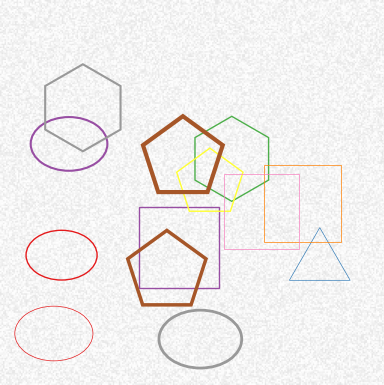[{"shape": "oval", "thickness": 0.5, "radius": 0.51, "center": [0.14, 0.134]}, {"shape": "oval", "thickness": 1, "radius": 0.46, "center": [0.16, 0.337]}, {"shape": "triangle", "thickness": 0.5, "radius": 0.46, "center": [0.831, 0.318]}, {"shape": "hexagon", "thickness": 1, "radius": 0.55, "center": [0.602, 0.587]}, {"shape": "square", "thickness": 1, "radius": 0.52, "center": [0.465, 0.358]}, {"shape": "oval", "thickness": 1.5, "radius": 0.5, "center": [0.179, 0.626]}, {"shape": "square", "thickness": 0.5, "radius": 0.5, "center": [0.785, 0.472]}, {"shape": "pentagon", "thickness": 1, "radius": 0.45, "center": [0.545, 0.525]}, {"shape": "pentagon", "thickness": 2.5, "radius": 0.53, "center": [0.433, 0.295]}, {"shape": "pentagon", "thickness": 3, "radius": 0.54, "center": [0.475, 0.589]}, {"shape": "square", "thickness": 0.5, "radius": 0.49, "center": [0.679, 0.451]}, {"shape": "hexagon", "thickness": 1.5, "radius": 0.57, "center": [0.215, 0.72]}, {"shape": "oval", "thickness": 2, "radius": 0.54, "center": [0.52, 0.119]}]